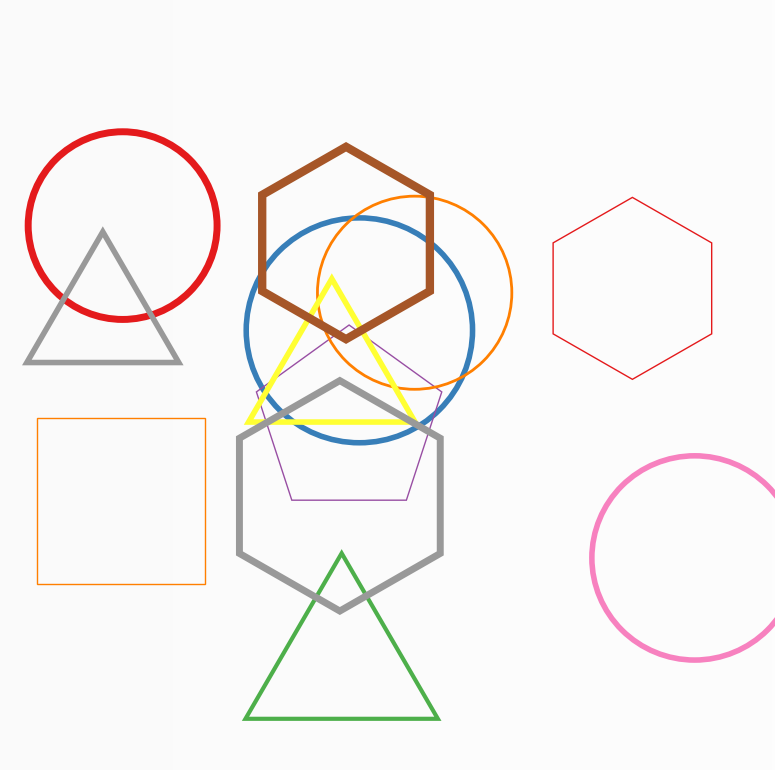[{"shape": "circle", "thickness": 2.5, "radius": 0.61, "center": [0.158, 0.707]}, {"shape": "hexagon", "thickness": 0.5, "radius": 0.59, "center": [0.816, 0.625]}, {"shape": "circle", "thickness": 2, "radius": 0.73, "center": [0.464, 0.571]}, {"shape": "triangle", "thickness": 1.5, "radius": 0.72, "center": [0.441, 0.138]}, {"shape": "pentagon", "thickness": 0.5, "radius": 0.63, "center": [0.45, 0.452]}, {"shape": "square", "thickness": 0.5, "radius": 0.54, "center": [0.156, 0.35]}, {"shape": "circle", "thickness": 1, "radius": 0.63, "center": [0.535, 0.62]}, {"shape": "triangle", "thickness": 2, "radius": 0.62, "center": [0.428, 0.514]}, {"shape": "hexagon", "thickness": 3, "radius": 0.62, "center": [0.447, 0.684]}, {"shape": "circle", "thickness": 2, "radius": 0.66, "center": [0.896, 0.275]}, {"shape": "hexagon", "thickness": 2.5, "radius": 0.75, "center": [0.439, 0.356]}, {"shape": "triangle", "thickness": 2, "radius": 0.57, "center": [0.133, 0.586]}]